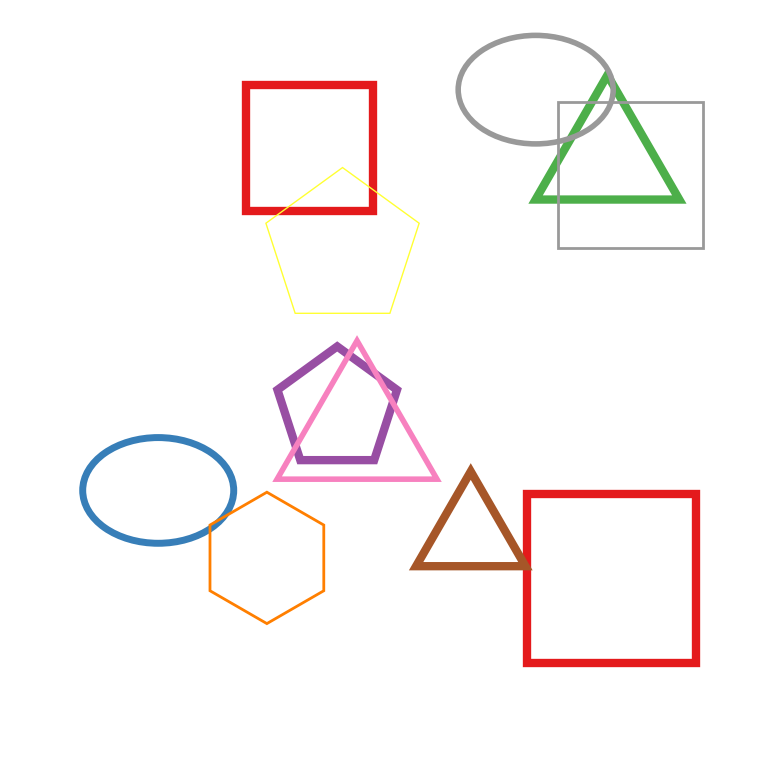[{"shape": "square", "thickness": 3, "radius": 0.41, "center": [0.402, 0.808]}, {"shape": "square", "thickness": 3, "radius": 0.55, "center": [0.794, 0.249]}, {"shape": "oval", "thickness": 2.5, "radius": 0.49, "center": [0.205, 0.363]}, {"shape": "triangle", "thickness": 3, "radius": 0.54, "center": [0.789, 0.795]}, {"shape": "pentagon", "thickness": 3, "radius": 0.41, "center": [0.438, 0.468]}, {"shape": "hexagon", "thickness": 1, "radius": 0.43, "center": [0.347, 0.275]}, {"shape": "pentagon", "thickness": 0.5, "radius": 0.52, "center": [0.445, 0.678]}, {"shape": "triangle", "thickness": 3, "radius": 0.41, "center": [0.611, 0.306]}, {"shape": "triangle", "thickness": 2, "radius": 0.6, "center": [0.464, 0.438]}, {"shape": "oval", "thickness": 2, "radius": 0.5, "center": [0.696, 0.884]}, {"shape": "square", "thickness": 1, "radius": 0.47, "center": [0.819, 0.773]}]